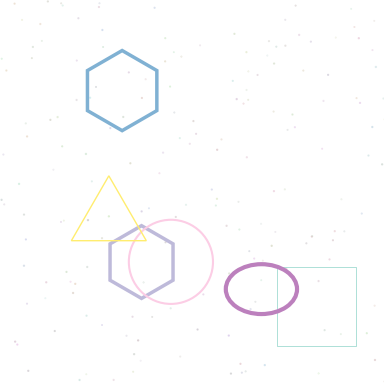[{"shape": "square", "thickness": 0.5, "radius": 0.51, "center": [0.822, 0.205]}, {"shape": "hexagon", "thickness": 2.5, "radius": 0.47, "center": [0.368, 0.319]}, {"shape": "hexagon", "thickness": 2.5, "radius": 0.52, "center": [0.317, 0.765]}, {"shape": "circle", "thickness": 1.5, "radius": 0.55, "center": [0.444, 0.32]}, {"shape": "oval", "thickness": 3, "radius": 0.46, "center": [0.679, 0.249]}, {"shape": "triangle", "thickness": 1, "radius": 0.56, "center": [0.283, 0.431]}]